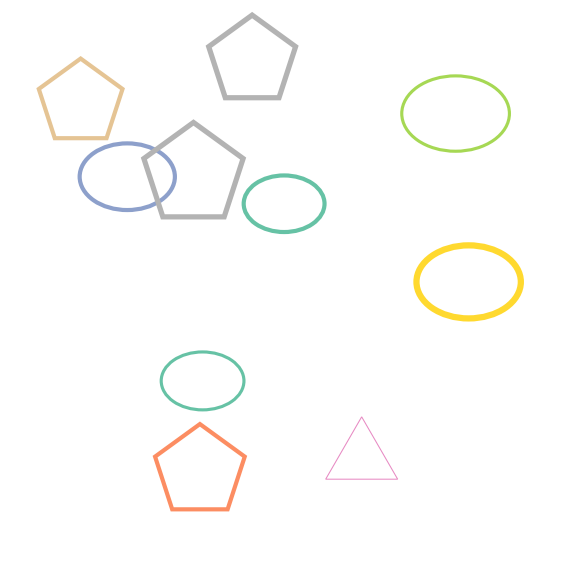[{"shape": "oval", "thickness": 2, "radius": 0.35, "center": [0.492, 0.646]}, {"shape": "oval", "thickness": 1.5, "radius": 0.36, "center": [0.351, 0.34]}, {"shape": "pentagon", "thickness": 2, "radius": 0.41, "center": [0.346, 0.183]}, {"shape": "oval", "thickness": 2, "radius": 0.41, "center": [0.22, 0.693]}, {"shape": "triangle", "thickness": 0.5, "radius": 0.36, "center": [0.626, 0.205]}, {"shape": "oval", "thickness": 1.5, "radius": 0.47, "center": [0.789, 0.802]}, {"shape": "oval", "thickness": 3, "radius": 0.45, "center": [0.812, 0.511]}, {"shape": "pentagon", "thickness": 2, "radius": 0.38, "center": [0.14, 0.821]}, {"shape": "pentagon", "thickness": 2.5, "radius": 0.4, "center": [0.437, 0.894]}, {"shape": "pentagon", "thickness": 2.5, "radius": 0.45, "center": [0.335, 0.697]}]